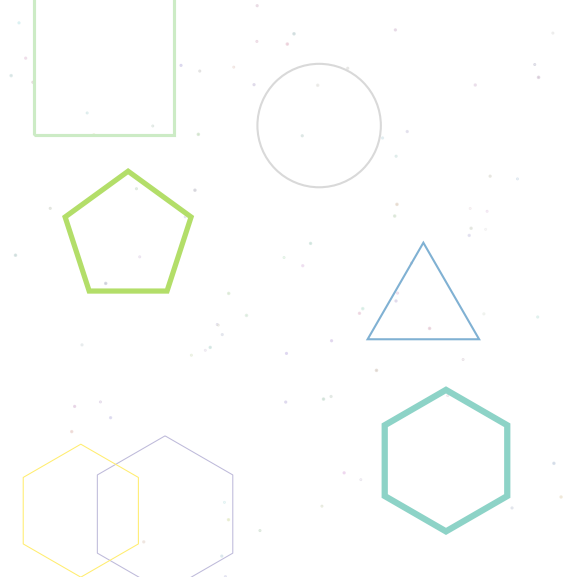[{"shape": "hexagon", "thickness": 3, "radius": 0.61, "center": [0.772, 0.201]}, {"shape": "hexagon", "thickness": 0.5, "radius": 0.68, "center": [0.286, 0.109]}, {"shape": "triangle", "thickness": 1, "radius": 0.56, "center": [0.733, 0.467]}, {"shape": "pentagon", "thickness": 2.5, "radius": 0.57, "center": [0.222, 0.588]}, {"shape": "circle", "thickness": 1, "radius": 0.53, "center": [0.553, 0.782]}, {"shape": "square", "thickness": 1.5, "radius": 0.61, "center": [0.181, 0.886]}, {"shape": "hexagon", "thickness": 0.5, "radius": 0.58, "center": [0.14, 0.115]}]